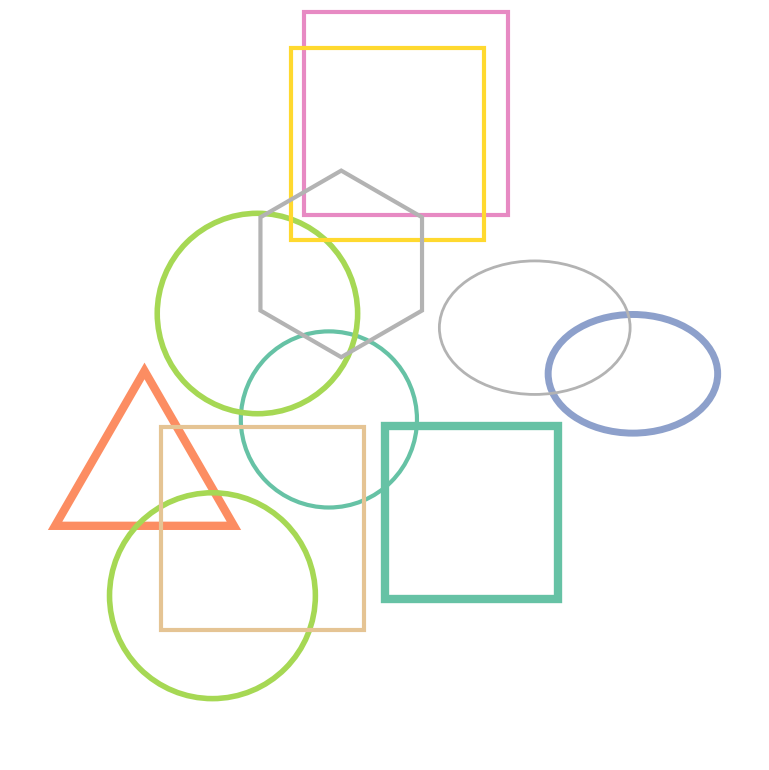[{"shape": "square", "thickness": 3, "radius": 0.56, "center": [0.613, 0.335]}, {"shape": "circle", "thickness": 1.5, "radius": 0.57, "center": [0.427, 0.455]}, {"shape": "triangle", "thickness": 3, "radius": 0.67, "center": [0.188, 0.384]}, {"shape": "oval", "thickness": 2.5, "radius": 0.55, "center": [0.822, 0.515]}, {"shape": "square", "thickness": 1.5, "radius": 0.66, "center": [0.527, 0.853]}, {"shape": "circle", "thickness": 2, "radius": 0.65, "center": [0.334, 0.593]}, {"shape": "circle", "thickness": 2, "radius": 0.67, "center": [0.276, 0.226]}, {"shape": "square", "thickness": 1.5, "radius": 0.63, "center": [0.503, 0.813]}, {"shape": "square", "thickness": 1.5, "radius": 0.66, "center": [0.341, 0.314]}, {"shape": "hexagon", "thickness": 1.5, "radius": 0.61, "center": [0.443, 0.657]}, {"shape": "oval", "thickness": 1, "radius": 0.62, "center": [0.694, 0.574]}]